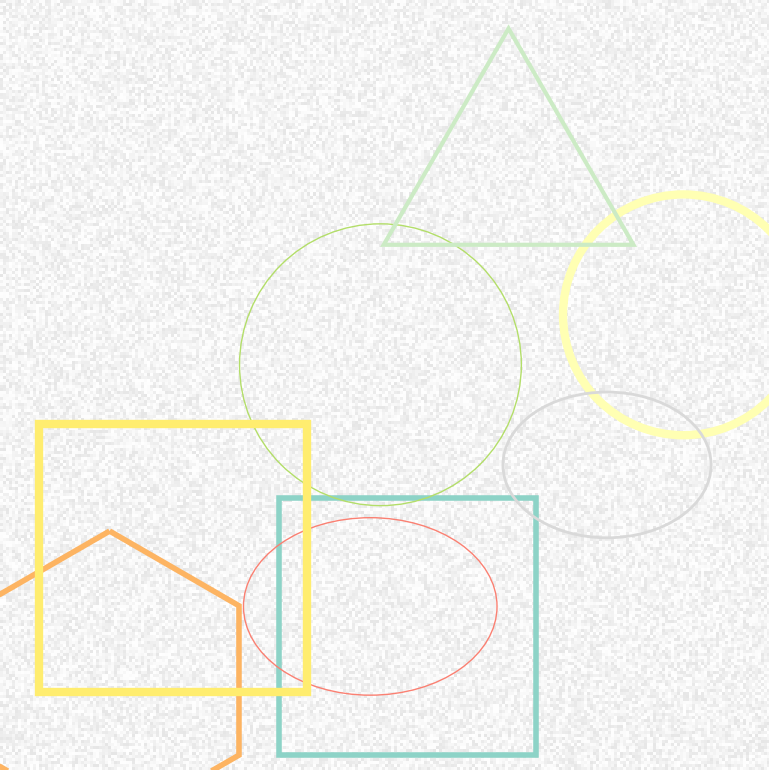[{"shape": "square", "thickness": 2, "radius": 0.83, "center": [0.529, 0.187]}, {"shape": "circle", "thickness": 3, "radius": 0.78, "center": [0.888, 0.591]}, {"shape": "oval", "thickness": 0.5, "radius": 0.82, "center": [0.481, 0.212]}, {"shape": "hexagon", "thickness": 2, "radius": 0.97, "center": [0.142, 0.116]}, {"shape": "circle", "thickness": 0.5, "radius": 0.91, "center": [0.494, 0.526]}, {"shape": "oval", "thickness": 1, "radius": 0.68, "center": [0.788, 0.396]}, {"shape": "triangle", "thickness": 1.5, "radius": 0.94, "center": [0.66, 0.776]}, {"shape": "square", "thickness": 3, "radius": 0.87, "center": [0.225, 0.275]}]